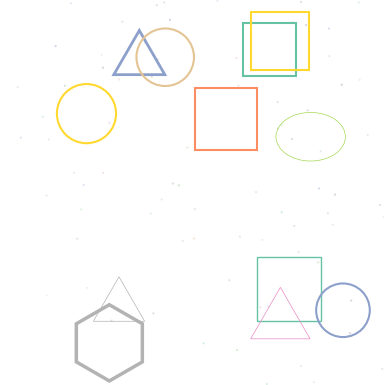[{"shape": "square", "thickness": 1, "radius": 0.41, "center": [0.75, 0.25]}, {"shape": "square", "thickness": 1.5, "radius": 0.34, "center": [0.7, 0.872]}, {"shape": "square", "thickness": 1.5, "radius": 0.4, "center": [0.588, 0.691]}, {"shape": "triangle", "thickness": 2, "radius": 0.38, "center": [0.362, 0.844]}, {"shape": "circle", "thickness": 1.5, "radius": 0.35, "center": [0.891, 0.194]}, {"shape": "triangle", "thickness": 0.5, "radius": 0.45, "center": [0.728, 0.164]}, {"shape": "oval", "thickness": 0.5, "radius": 0.45, "center": [0.807, 0.645]}, {"shape": "circle", "thickness": 1.5, "radius": 0.38, "center": [0.225, 0.705]}, {"shape": "square", "thickness": 1.5, "radius": 0.38, "center": [0.726, 0.894]}, {"shape": "circle", "thickness": 1.5, "radius": 0.37, "center": [0.429, 0.851]}, {"shape": "triangle", "thickness": 0.5, "radius": 0.38, "center": [0.309, 0.204]}, {"shape": "hexagon", "thickness": 2.5, "radius": 0.5, "center": [0.284, 0.11]}]